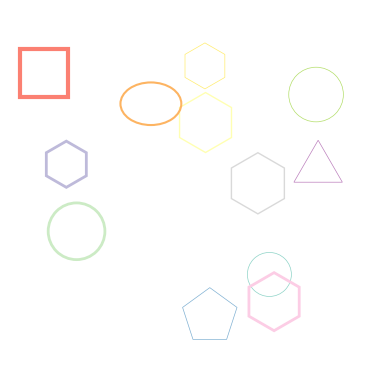[{"shape": "circle", "thickness": 0.5, "radius": 0.29, "center": [0.7, 0.287]}, {"shape": "hexagon", "thickness": 1, "radius": 0.39, "center": [0.534, 0.682]}, {"shape": "hexagon", "thickness": 2, "radius": 0.3, "center": [0.172, 0.573]}, {"shape": "square", "thickness": 3, "radius": 0.31, "center": [0.114, 0.81]}, {"shape": "pentagon", "thickness": 0.5, "radius": 0.37, "center": [0.545, 0.179]}, {"shape": "oval", "thickness": 1.5, "radius": 0.4, "center": [0.392, 0.731]}, {"shape": "circle", "thickness": 0.5, "radius": 0.35, "center": [0.821, 0.754]}, {"shape": "hexagon", "thickness": 2, "radius": 0.38, "center": [0.712, 0.216]}, {"shape": "hexagon", "thickness": 1, "radius": 0.4, "center": [0.67, 0.524]}, {"shape": "triangle", "thickness": 0.5, "radius": 0.36, "center": [0.826, 0.563]}, {"shape": "circle", "thickness": 2, "radius": 0.37, "center": [0.199, 0.399]}, {"shape": "hexagon", "thickness": 0.5, "radius": 0.3, "center": [0.532, 0.829]}]